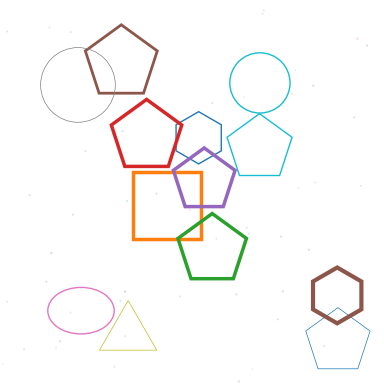[{"shape": "hexagon", "thickness": 1, "radius": 0.34, "center": [0.516, 0.642]}, {"shape": "pentagon", "thickness": 0.5, "radius": 0.44, "center": [0.878, 0.113]}, {"shape": "square", "thickness": 2.5, "radius": 0.44, "center": [0.434, 0.466]}, {"shape": "pentagon", "thickness": 2.5, "radius": 0.47, "center": [0.551, 0.352]}, {"shape": "pentagon", "thickness": 2.5, "radius": 0.48, "center": [0.381, 0.646]}, {"shape": "pentagon", "thickness": 2.5, "radius": 0.42, "center": [0.53, 0.532]}, {"shape": "hexagon", "thickness": 3, "radius": 0.36, "center": [0.876, 0.233]}, {"shape": "pentagon", "thickness": 2, "radius": 0.49, "center": [0.315, 0.837]}, {"shape": "oval", "thickness": 1, "radius": 0.43, "center": [0.21, 0.193]}, {"shape": "circle", "thickness": 0.5, "radius": 0.48, "center": [0.203, 0.779]}, {"shape": "triangle", "thickness": 0.5, "radius": 0.43, "center": [0.333, 0.133]}, {"shape": "circle", "thickness": 1, "radius": 0.39, "center": [0.675, 0.785]}, {"shape": "pentagon", "thickness": 1, "radius": 0.44, "center": [0.674, 0.616]}]